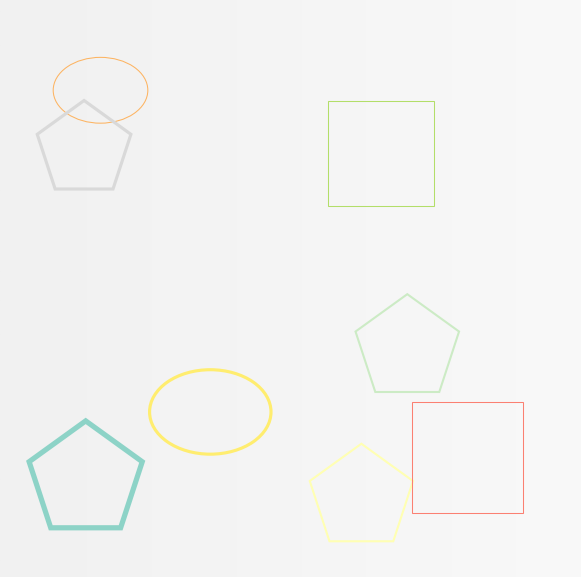[{"shape": "pentagon", "thickness": 2.5, "radius": 0.51, "center": [0.147, 0.168]}, {"shape": "pentagon", "thickness": 1, "radius": 0.47, "center": [0.622, 0.137]}, {"shape": "square", "thickness": 0.5, "radius": 0.48, "center": [0.804, 0.207]}, {"shape": "oval", "thickness": 0.5, "radius": 0.41, "center": [0.173, 0.843]}, {"shape": "square", "thickness": 0.5, "radius": 0.45, "center": [0.655, 0.734]}, {"shape": "pentagon", "thickness": 1.5, "radius": 0.42, "center": [0.145, 0.74]}, {"shape": "pentagon", "thickness": 1, "radius": 0.47, "center": [0.701, 0.396]}, {"shape": "oval", "thickness": 1.5, "radius": 0.52, "center": [0.362, 0.286]}]